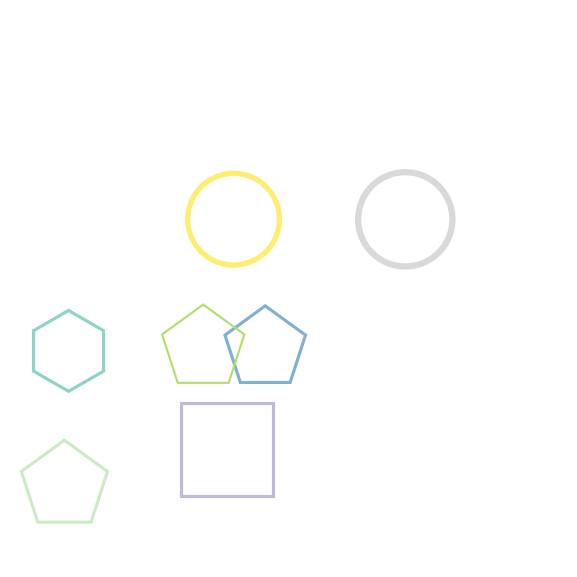[{"shape": "hexagon", "thickness": 1.5, "radius": 0.35, "center": [0.119, 0.392]}, {"shape": "square", "thickness": 1.5, "radius": 0.4, "center": [0.393, 0.22]}, {"shape": "pentagon", "thickness": 1.5, "radius": 0.37, "center": [0.459, 0.396]}, {"shape": "pentagon", "thickness": 1, "radius": 0.37, "center": [0.352, 0.397]}, {"shape": "circle", "thickness": 3, "radius": 0.41, "center": [0.702, 0.619]}, {"shape": "pentagon", "thickness": 1.5, "radius": 0.39, "center": [0.112, 0.158]}, {"shape": "circle", "thickness": 2.5, "radius": 0.4, "center": [0.404, 0.62]}]